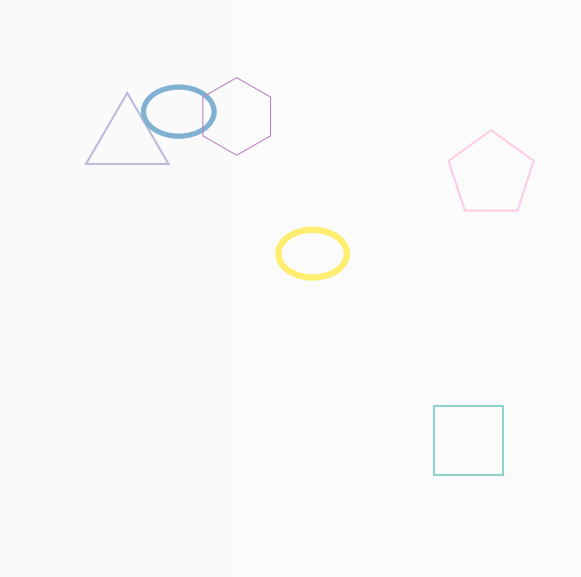[{"shape": "square", "thickness": 1, "radius": 0.3, "center": [0.806, 0.236]}, {"shape": "triangle", "thickness": 1, "radius": 0.41, "center": [0.219, 0.756]}, {"shape": "oval", "thickness": 2.5, "radius": 0.3, "center": [0.308, 0.806]}, {"shape": "pentagon", "thickness": 1, "radius": 0.38, "center": [0.845, 0.697]}, {"shape": "hexagon", "thickness": 0.5, "radius": 0.34, "center": [0.407, 0.797]}, {"shape": "oval", "thickness": 3, "radius": 0.29, "center": [0.538, 0.56]}]